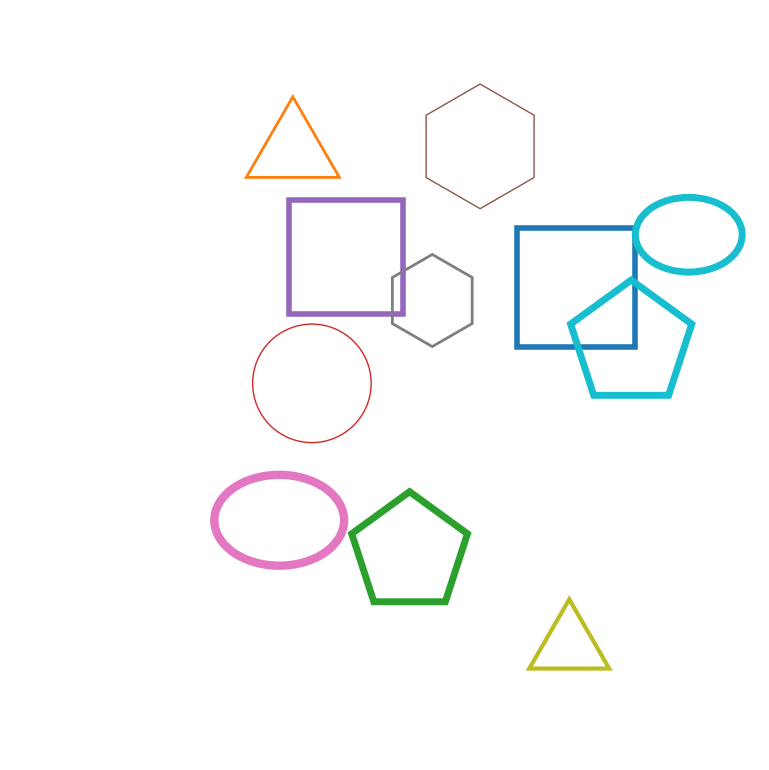[{"shape": "square", "thickness": 2, "radius": 0.39, "center": [0.748, 0.627]}, {"shape": "triangle", "thickness": 1, "radius": 0.35, "center": [0.38, 0.805]}, {"shape": "pentagon", "thickness": 2.5, "radius": 0.4, "center": [0.532, 0.282]}, {"shape": "circle", "thickness": 0.5, "radius": 0.38, "center": [0.405, 0.502]}, {"shape": "square", "thickness": 2, "radius": 0.37, "center": [0.449, 0.666]}, {"shape": "hexagon", "thickness": 0.5, "radius": 0.4, "center": [0.624, 0.81]}, {"shape": "oval", "thickness": 3, "radius": 0.42, "center": [0.363, 0.324]}, {"shape": "hexagon", "thickness": 1, "radius": 0.3, "center": [0.561, 0.61]}, {"shape": "triangle", "thickness": 1.5, "radius": 0.3, "center": [0.739, 0.162]}, {"shape": "pentagon", "thickness": 2.5, "radius": 0.41, "center": [0.82, 0.554]}, {"shape": "oval", "thickness": 2.5, "radius": 0.35, "center": [0.894, 0.695]}]